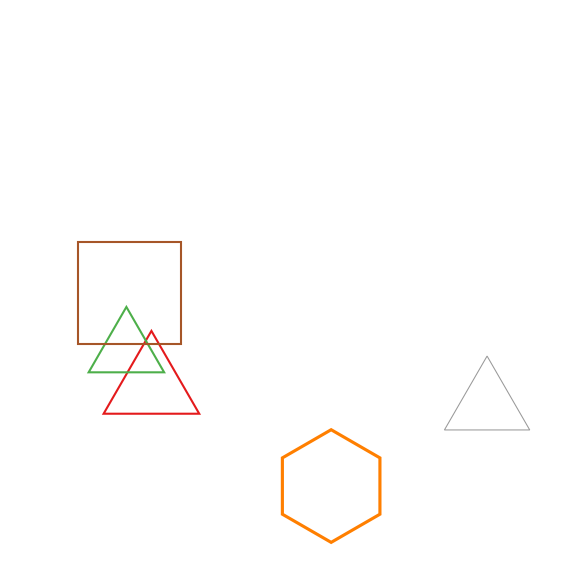[{"shape": "triangle", "thickness": 1, "radius": 0.48, "center": [0.262, 0.331]}, {"shape": "triangle", "thickness": 1, "radius": 0.38, "center": [0.219, 0.392]}, {"shape": "hexagon", "thickness": 1.5, "radius": 0.49, "center": [0.573, 0.157]}, {"shape": "square", "thickness": 1, "radius": 0.44, "center": [0.224, 0.492]}, {"shape": "triangle", "thickness": 0.5, "radius": 0.43, "center": [0.843, 0.297]}]